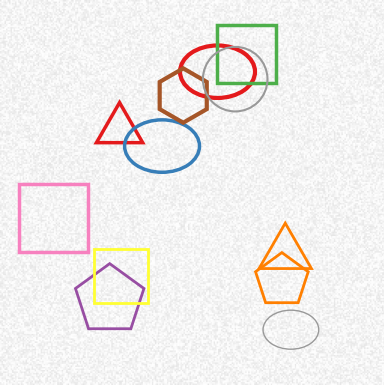[{"shape": "oval", "thickness": 3, "radius": 0.49, "center": [0.565, 0.814]}, {"shape": "triangle", "thickness": 2.5, "radius": 0.35, "center": [0.311, 0.664]}, {"shape": "oval", "thickness": 2.5, "radius": 0.49, "center": [0.421, 0.621]}, {"shape": "square", "thickness": 2.5, "radius": 0.38, "center": [0.64, 0.86]}, {"shape": "pentagon", "thickness": 2, "radius": 0.47, "center": [0.285, 0.222]}, {"shape": "triangle", "thickness": 2, "radius": 0.39, "center": [0.741, 0.342]}, {"shape": "pentagon", "thickness": 2, "radius": 0.36, "center": [0.732, 0.272]}, {"shape": "square", "thickness": 2, "radius": 0.35, "center": [0.314, 0.284]}, {"shape": "hexagon", "thickness": 3, "radius": 0.35, "center": [0.476, 0.752]}, {"shape": "square", "thickness": 2.5, "radius": 0.45, "center": [0.139, 0.434]}, {"shape": "oval", "thickness": 1, "radius": 0.36, "center": [0.756, 0.144]}, {"shape": "circle", "thickness": 1.5, "radius": 0.42, "center": [0.611, 0.794]}]